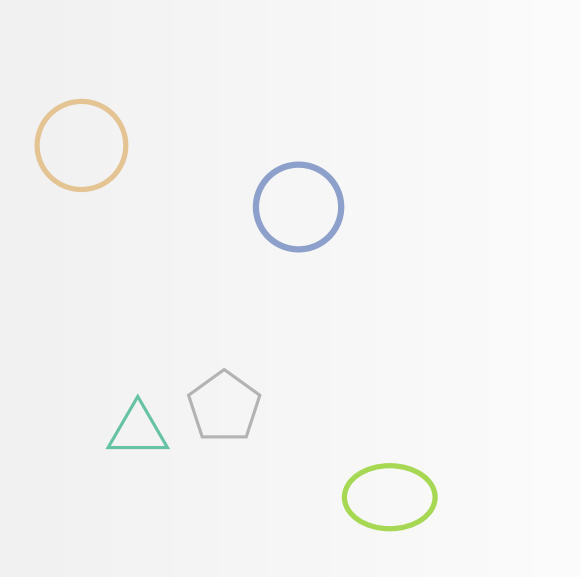[{"shape": "triangle", "thickness": 1.5, "radius": 0.29, "center": [0.237, 0.254]}, {"shape": "circle", "thickness": 3, "radius": 0.37, "center": [0.514, 0.641]}, {"shape": "oval", "thickness": 2.5, "radius": 0.39, "center": [0.671, 0.138]}, {"shape": "circle", "thickness": 2.5, "radius": 0.38, "center": [0.14, 0.747]}, {"shape": "pentagon", "thickness": 1.5, "radius": 0.32, "center": [0.386, 0.295]}]